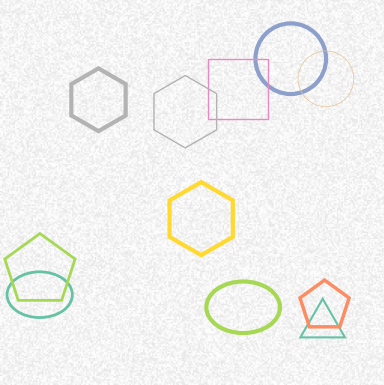[{"shape": "triangle", "thickness": 1.5, "radius": 0.33, "center": [0.838, 0.157]}, {"shape": "oval", "thickness": 2, "radius": 0.42, "center": [0.103, 0.235]}, {"shape": "pentagon", "thickness": 2.5, "radius": 0.34, "center": [0.843, 0.205]}, {"shape": "circle", "thickness": 3, "radius": 0.46, "center": [0.755, 0.847]}, {"shape": "square", "thickness": 1, "radius": 0.39, "center": [0.618, 0.769]}, {"shape": "oval", "thickness": 3, "radius": 0.48, "center": [0.632, 0.202]}, {"shape": "pentagon", "thickness": 2, "radius": 0.48, "center": [0.104, 0.297]}, {"shape": "hexagon", "thickness": 3, "radius": 0.47, "center": [0.523, 0.432]}, {"shape": "circle", "thickness": 0.5, "radius": 0.36, "center": [0.847, 0.795]}, {"shape": "hexagon", "thickness": 3, "radius": 0.41, "center": [0.256, 0.741]}, {"shape": "hexagon", "thickness": 1, "radius": 0.47, "center": [0.481, 0.71]}]